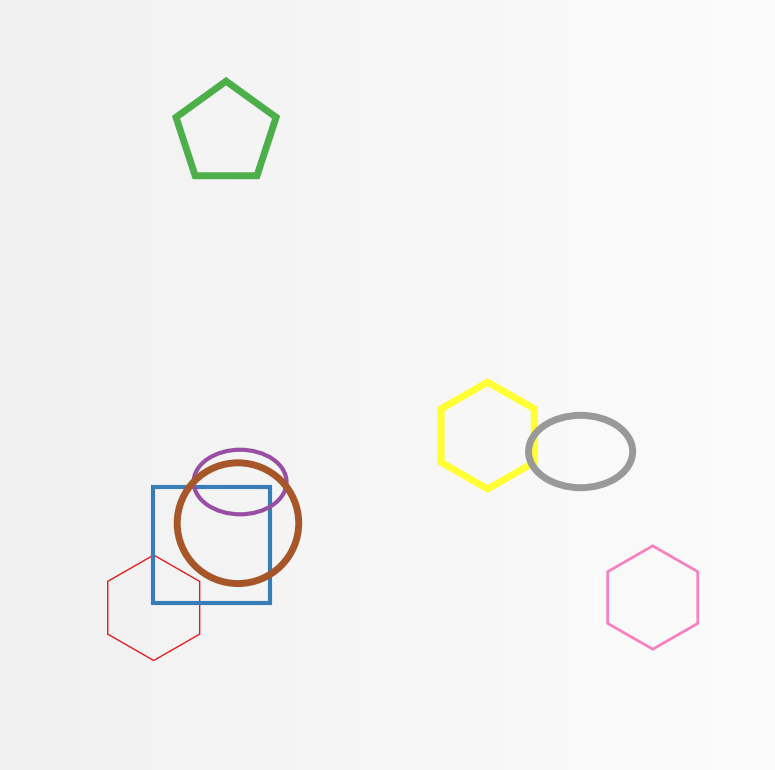[{"shape": "hexagon", "thickness": 0.5, "radius": 0.34, "center": [0.198, 0.211]}, {"shape": "square", "thickness": 1.5, "radius": 0.38, "center": [0.273, 0.292]}, {"shape": "pentagon", "thickness": 2.5, "radius": 0.34, "center": [0.292, 0.827]}, {"shape": "oval", "thickness": 1.5, "radius": 0.3, "center": [0.31, 0.374]}, {"shape": "hexagon", "thickness": 2.5, "radius": 0.35, "center": [0.629, 0.434]}, {"shape": "circle", "thickness": 2.5, "radius": 0.39, "center": [0.307, 0.321]}, {"shape": "hexagon", "thickness": 1, "radius": 0.34, "center": [0.842, 0.224]}, {"shape": "oval", "thickness": 2.5, "radius": 0.34, "center": [0.749, 0.414]}]